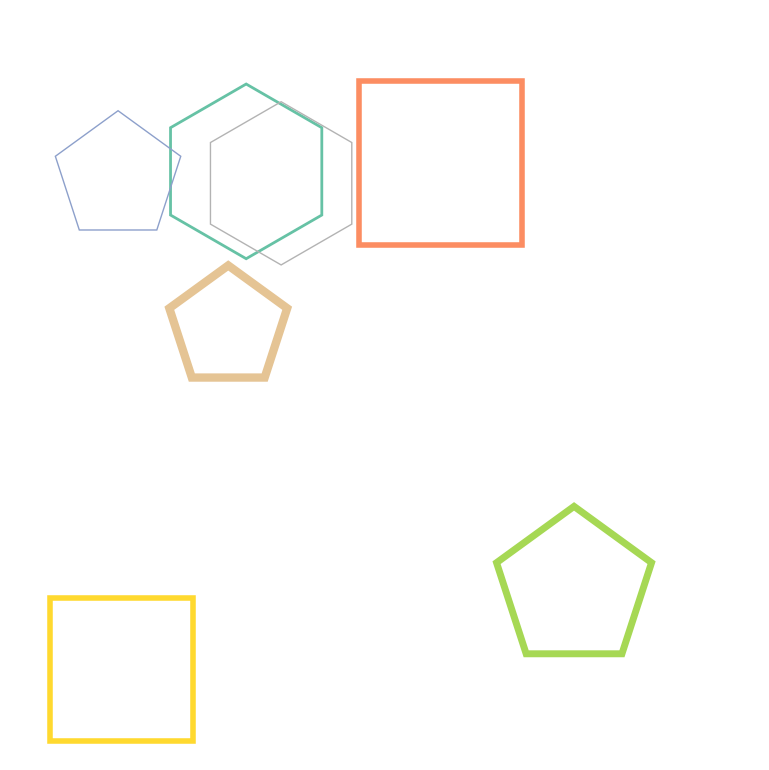[{"shape": "hexagon", "thickness": 1, "radius": 0.57, "center": [0.32, 0.777]}, {"shape": "square", "thickness": 2, "radius": 0.53, "center": [0.572, 0.788]}, {"shape": "pentagon", "thickness": 0.5, "radius": 0.43, "center": [0.153, 0.771]}, {"shape": "pentagon", "thickness": 2.5, "radius": 0.53, "center": [0.746, 0.237]}, {"shape": "square", "thickness": 2, "radius": 0.46, "center": [0.158, 0.13]}, {"shape": "pentagon", "thickness": 3, "radius": 0.4, "center": [0.296, 0.575]}, {"shape": "hexagon", "thickness": 0.5, "radius": 0.53, "center": [0.365, 0.762]}]